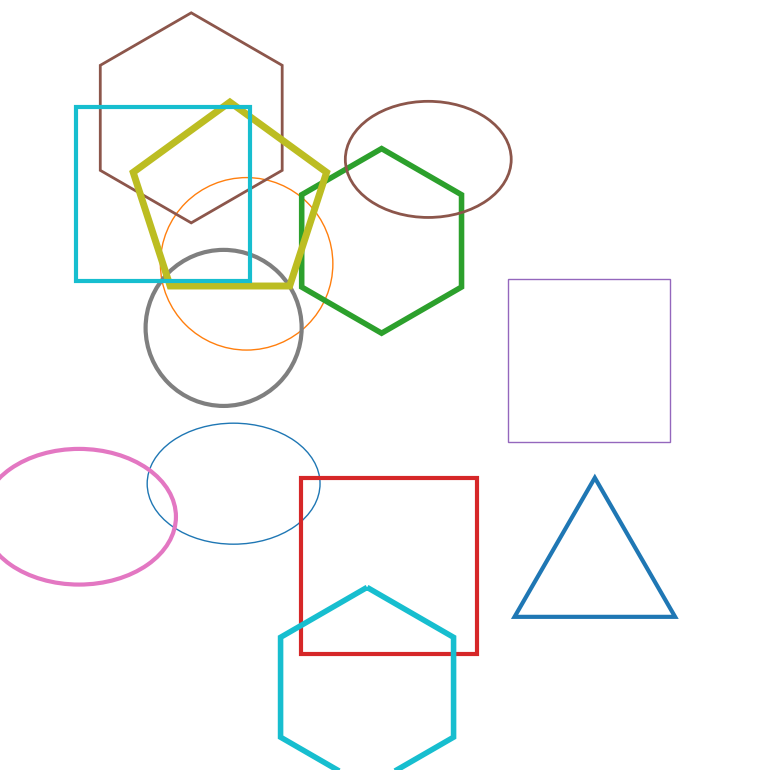[{"shape": "triangle", "thickness": 1.5, "radius": 0.6, "center": [0.773, 0.259]}, {"shape": "oval", "thickness": 0.5, "radius": 0.56, "center": [0.303, 0.372]}, {"shape": "circle", "thickness": 0.5, "radius": 0.56, "center": [0.32, 0.657]}, {"shape": "hexagon", "thickness": 2, "radius": 0.6, "center": [0.496, 0.687]}, {"shape": "square", "thickness": 1.5, "radius": 0.57, "center": [0.506, 0.265]}, {"shape": "square", "thickness": 0.5, "radius": 0.53, "center": [0.765, 0.532]}, {"shape": "hexagon", "thickness": 1, "radius": 0.68, "center": [0.248, 0.847]}, {"shape": "oval", "thickness": 1, "radius": 0.54, "center": [0.556, 0.793]}, {"shape": "oval", "thickness": 1.5, "radius": 0.63, "center": [0.103, 0.329]}, {"shape": "circle", "thickness": 1.5, "radius": 0.51, "center": [0.29, 0.574]}, {"shape": "pentagon", "thickness": 2.5, "radius": 0.66, "center": [0.299, 0.735]}, {"shape": "hexagon", "thickness": 2, "radius": 0.65, "center": [0.477, 0.107]}, {"shape": "square", "thickness": 1.5, "radius": 0.56, "center": [0.212, 0.748]}]